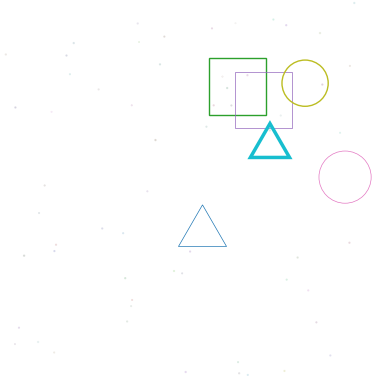[{"shape": "triangle", "thickness": 0.5, "radius": 0.36, "center": [0.526, 0.396]}, {"shape": "square", "thickness": 1, "radius": 0.37, "center": [0.617, 0.776]}, {"shape": "square", "thickness": 0.5, "radius": 0.37, "center": [0.684, 0.74]}, {"shape": "circle", "thickness": 0.5, "radius": 0.34, "center": [0.896, 0.54]}, {"shape": "circle", "thickness": 1, "radius": 0.3, "center": [0.792, 0.784]}, {"shape": "triangle", "thickness": 2.5, "radius": 0.29, "center": [0.701, 0.62]}]